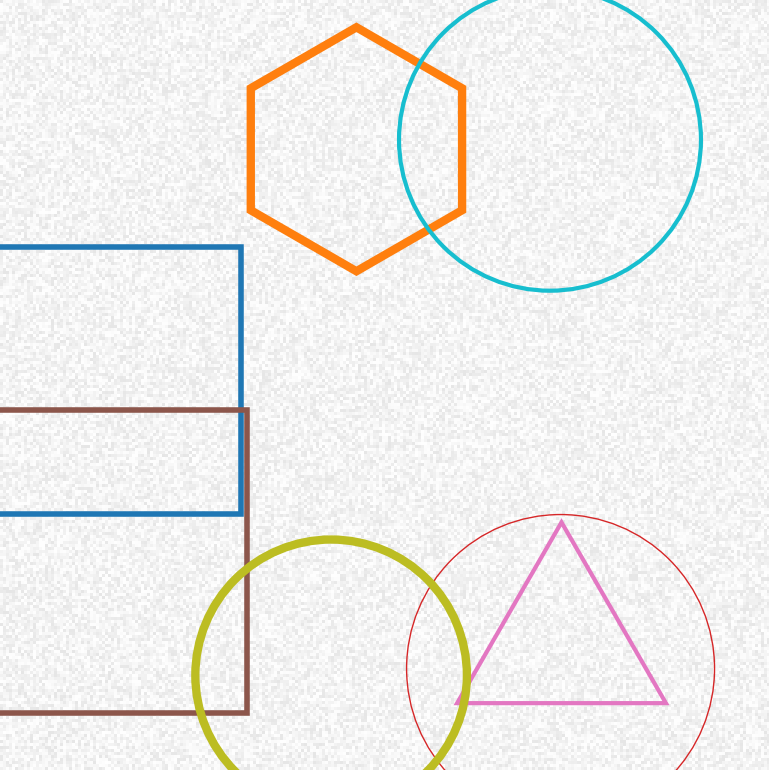[{"shape": "square", "thickness": 2, "radius": 0.87, "center": [0.14, 0.506]}, {"shape": "hexagon", "thickness": 3, "radius": 0.79, "center": [0.463, 0.806]}, {"shape": "circle", "thickness": 0.5, "radius": 1.0, "center": [0.728, 0.132]}, {"shape": "square", "thickness": 2, "radius": 0.98, "center": [0.124, 0.27]}, {"shape": "triangle", "thickness": 1.5, "radius": 0.78, "center": [0.729, 0.165]}, {"shape": "circle", "thickness": 3, "radius": 0.88, "center": [0.43, 0.123]}, {"shape": "circle", "thickness": 1.5, "radius": 0.98, "center": [0.714, 0.819]}]